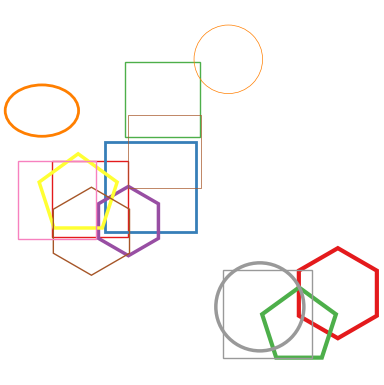[{"shape": "square", "thickness": 1, "radius": 0.49, "center": [0.234, 0.483]}, {"shape": "hexagon", "thickness": 3, "radius": 0.59, "center": [0.878, 0.238]}, {"shape": "square", "thickness": 2, "radius": 0.59, "center": [0.391, 0.514]}, {"shape": "square", "thickness": 1, "radius": 0.49, "center": [0.421, 0.741]}, {"shape": "pentagon", "thickness": 3, "radius": 0.5, "center": [0.777, 0.153]}, {"shape": "hexagon", "thickness": 2.5, "radius": 0.45, "center": [0.334, 0.426]}, {"shape": "circle", "thickness": 0.5, "radius": 0.45, "center": [0.593, 0.846]}, {"shape": "oval", "thickness": 2, "radius": 0.48, "center": [0.109, 0.713]}, {"shape": "pentagon", "thickness": 2.5, "radius": 0.53, "center": [0.203, 0.494]}, {"shape": "square", "thickness": 0.5, "radius": 0.48, "center": [0.427, 0.607]}, {"shape": "hexagon", "thickness": 1, "radius": 0.57, "center": [0.237, 0.399]}, {"shape": "square", "thickness": 1, "radius": 0.51, "center": [0.149, 0.481]}, {"shape": "square", "thickness": 1, "radius": 0.58, "center": [0.695, 0.185]}, {"shape": "circle", "thickness": 2.5, "radius": 0.57, "center": [0.675, 0.203]}]